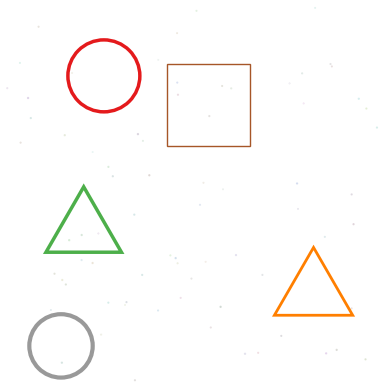[{"shape": "circle", "thickness": 2.5, "radius": 0.47, "center": [0.27, 0.803]}, {"shape": "triangle", "thickness": 2.5, "radius": 0.57, "center": [0.217, 0.401]}, {"shape": "triangle", "thickness": 2, "radius": 0.59, "center": [0.814, 0.24]}, {"shape": "square", "thickness": 1, "radius": 0.53, "center": [0.542, 0.727]}, {"shape": "circle", "thickness": 3, "radius": 0.41, "center": [0.158, 0.102]}]